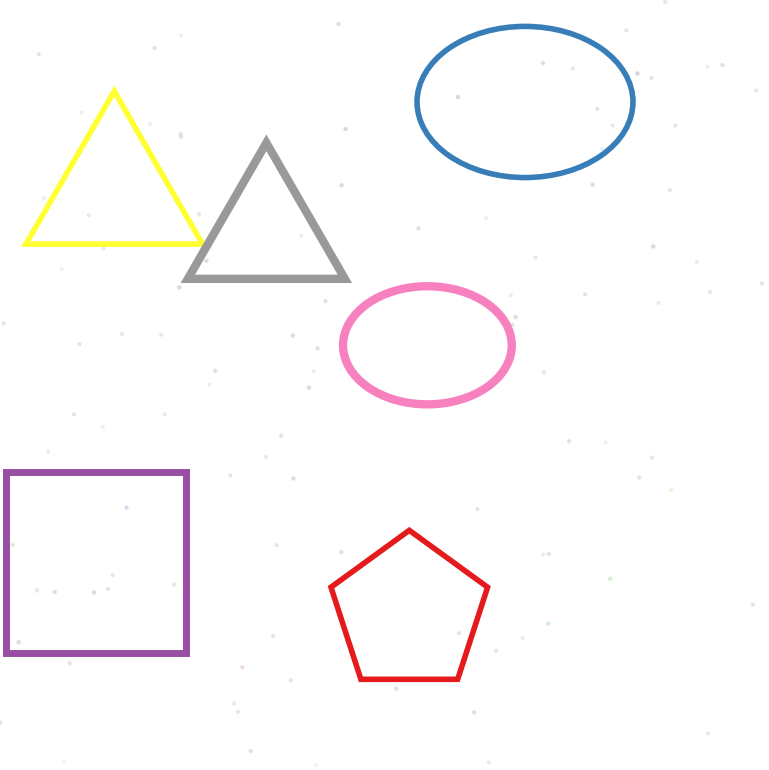[{"shape": "pentagon", "thickness": 2, "radius": 0.53, "center": [0.532, 0.204]}, {"shape": "oval", "thickness": 2, "radius": 0.7, "center": [0.682, 0.868]}, {"shape": "square", "thickness": 2.5, "radius": 0.59, "center": [0.125, 0.27]}, {"shape": "triangle", "thickness": 2, "radius": 0.66, "center": [0.148, 0.749]}, {"shape": "oval", "thickness": 3, "radius": 0.55, "center": [0.555, 0.552]}, {"shape": "triangle", "thickness": 3, "radius": 0.59, "center": [0.346, 0.697]}]